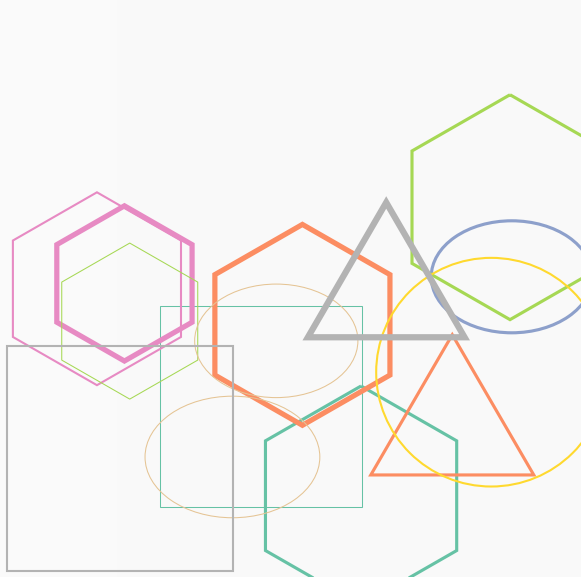[{"shape": "hexagon", "thickness": 1.5, "radius": 0.95, "center": [0.621, 0.141]}, {"shape": "square", "thickness": 0.5, "radius": 0.87, "center": [0.449, 0.295]}, {"shape": "hexagon", "thickness": 2.5, "radius": 0.87, "center": [0.52, 0.437]}, {"shape": "triangle", "thickness": 1.5, "radius": 0.81, "center": [0.778, 0.258]}, {"shape": "oval", "thickness": 1.5, "radius": 0.69, "center": [0.88, 0.52]}, {"shape": "hexagon", "thickness": 2.5, "radius": 0.67, "center": [0.214, 0.508]}, {"shape": "hexagon", "thickness": 1, "radius": 0.83, "center": [0.167, 0.499]}, {"shape": "hexagon", "thickness": 1.5, "radius": 0.97, "center": [0.877, 0.64]}, {"shape": "hexagon", "thickness": 0.5, "radius": 0.68, "center": [0.223, 0.443]}, {"shape": "circle", "thickness": 1, "radius": 0.99, "center": [0.845, 0.355]}, {"shape": "oval", "thickness": 0.5, "radius": 0.7, "center": [0.475, 0.409]}, {"shape": "oval", "thickness": 0.5, "radius": 0.75, "center": [0.4, 0.208]}, {"shape": "triangle", "thickness": 3, "radius": 0.78, "center": [0.664, 0.493]}, {"shape": "square", "thickness": 1, "radius": 0.97, "center": [0.206, 0.205]}]